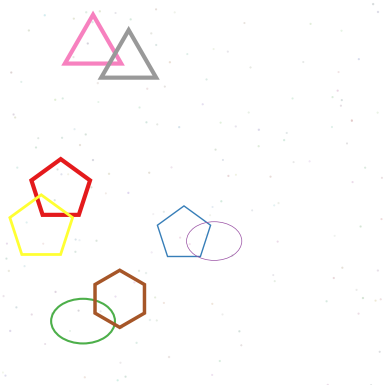[{"shape": "pentagon", "thickness": 3, "radius": 0.4, "center": [0.158, 0.507]}, {"shape": "pentagon", "thickness": 1, "radius": 0.36, "center": [0.478, 0.393]}, {"shape": "oval", "thickness": 1.5, "radius": 0.41, "center": [0.216, 0.166]}, {"shape": "oval", "thickness": 0.5, "radius": 0.36, "center": [0.556, 0.374]}, {"shape": "pentagon", "thickness": 2, "radius": 0.43, "center": [0.107, 0.408]}, {"shape": "hexagon", "thickness": 2.5, "radius": 0.37, "center": [0.311, 0.224]}, {"shape": "triangle", "thickness": 3, "radius": 0.42, "center": [0.242, 0.877]}, {"shape": "triangle", "thickness": 3, "radius": 0.41, "center": [0.334, 0.84]}]